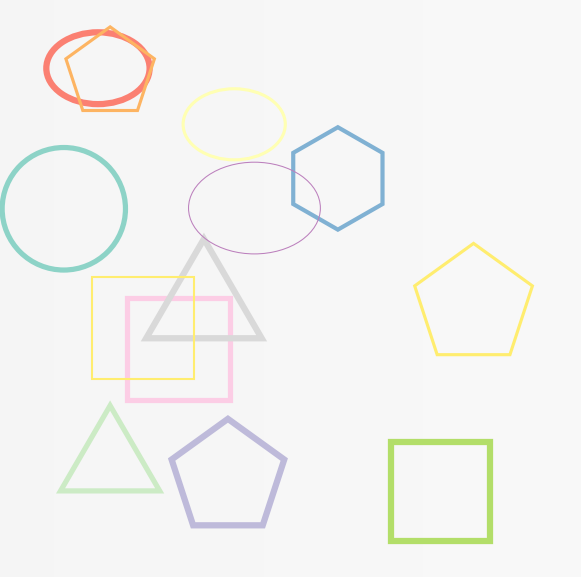[{"shape": "circle", "thickness": 2.5, "radius": 0.53, "center": [0.11, 0.638]}, {"shape": "oval", "thickness": 1.5, "radius": 0.44, "center": [0.403, 0.784]}, {"shape": "pentagon", "thickness": 3, "radius": 0.51, "center": [0.392, 0.172]}, {"shape": "oval", "thickness": 3, "radius": 0.44, "center": [0.169, 0.881]}, {"shape": "hexagon", "thickness": 2, "radius": 0.44, "center": [0.581, 0.69]}, {"shape": "pentagon", "thickness": 1.5, "radius": 0.4, "center": [0.19, 0.873]}, {"shape": "square", "thickness": 3, "radius": 0.43, "center": [0.758, 0.148]}, {"shape": "square", "thickness": 2.5, "radius": 0.44, "center": [0.307, 0.394]}, {"shape": "triangle", "thickness": 3, "radius": 0.57, "center": [0.351, 0.471]}, {"shape": "oval", "thickness": 0.5, "radius": 0.57, "center": [0.438, 0.639]}, {"shape": "triangle", "thickness": 2.5, "radius": 0.49, "center": [0.189, 0.198]}, {"shape": "pentagon", "thickness": 1.5, "radius": 0.53, "center": [0.815, 0.471]}, {"shape": "square", "thickness": 1, "radius": 0.44, "center": [0.246, 0.431]}]